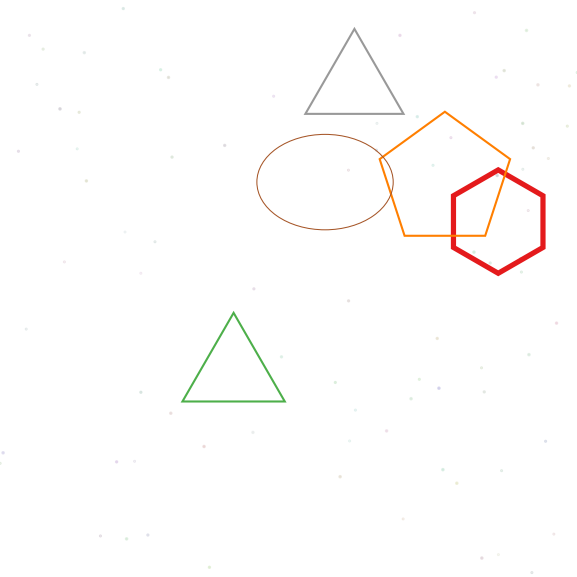[{"shape": "hexagon", "thickness": 2.5, "radius": 0.45, "center": [0.863, 0.615]}, {"shape": "triangle", "thickness": 1, "radius": 0.51, "center": [0.405, 0.355]}, {"shape": "pentagon", "thickness": 1, "radius": 0.59, "center": [0.77, 0.687]}, {"shape": "oval", "thickness": 0.5, "radius": 0.59, "center": [0.563, 0.684]}, {"shape": "triangle", "thickness": 1, "radius": 0.49, "center": [0.614, 0.851]}]